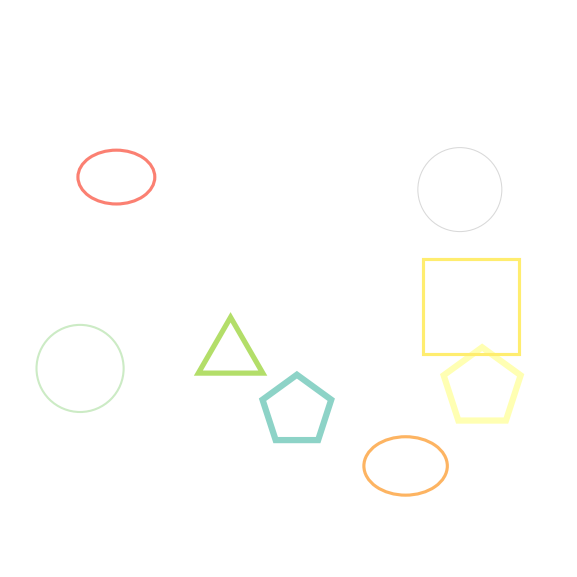[{"shape": "pentagon", "thickness": 3, "radius": 0.31, "center": [0.514, 0.288]}, {"shape": "pentagon", "thickness": 3, "radius": 0.35, "center": [0.835, 0.328]}, {"shape": "oval", "thickness": 1.5, "radius": 0.33, "center": [0.201, 0.693]}, {"shape": "oval", "thickness": 1.5, "radius": 0.36, "center": [0.702, 0.192]}, {"shape": "triangle", "thickness": 2.5, "radius": 0.32, "center": [0.399, 0.385]}, {"shape": "circle", "thickness": 0.5, "radius": 0.36, "center": [0.796, 0.671]}, {"shape": "circle", "thickness": 1, "radius": 0.38, "center": [0.139, 0.361]}, {"shape": "square", "thickness": 1.5, "radius": 0.42, "center": [0.815, 0.468]}]